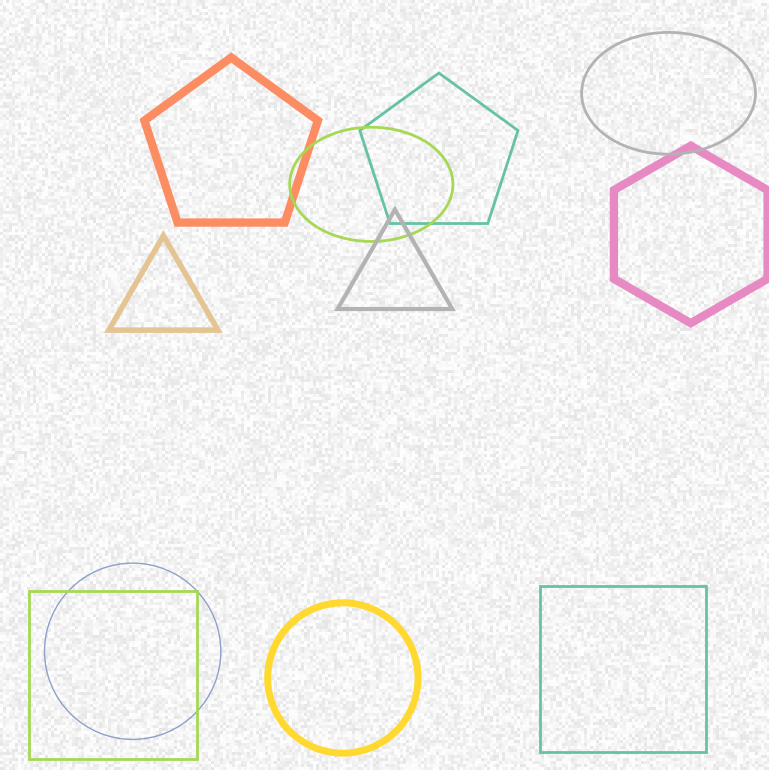[{"shape": "square", "thickness": 1, "radius": 0.54, "center": [0.809, 0.132]}, {"shape": "pentagon", "thickness": 1, "radius": 0.54, "center": [0.57, 0.797]}, {"shape": "pentagon", "thickness": 3, "radius": 0.59, "center": [0.3, 0.807]}, {"shape": "circle", "thickness": 0.5, "radius": 0.57, "center": [0.172, 0.154]}, {"shape": "hexagon", "thickness": 3, "radius": 0.58, "center": [0.897, 0.696]}, {"shape": "square", "thickness": 1, "radius": 0.55, "center": [0.146, 0.124]}, {"shape": "oval", "thickness": 1, "radius": 0.53, "center": [0.482, 0.761]}, {"shape": "circle", "thickness": 2.5, "radius": 0.49, "center": [0.445, 0.119]}, {"shape": "triangle", "thickness": 2, "radius": 0.41, "center": [0.212, 0.612]}, {"shape": "triangle", "thickness": 1.5, "radius": 0.43, "center": [0.513, 0.642]}, {"shape": "oval", "thickness": 1, "radius": 0.56, "center": [0.868, 0.879]}]